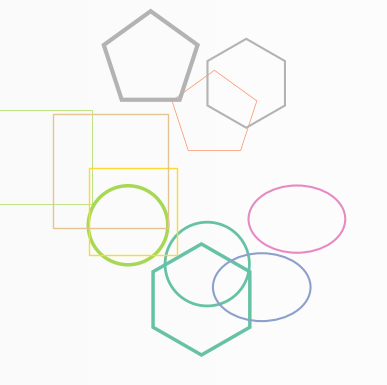[{"shape": "hexagon", "thickness": 2.5, "radius": 0.72, "center": [0.52, 0.222]}, {"shape": "circle", "thickness": 2, "radius": 0.54, "center": [0.535, 0.314]}, {"shape": "pentagon", "thickness": 0.5, "radius": 0.58, "center": [0.553, 0.702]}, {"shape": "oval", "thickness": 1.5, "radius": 0.63, "center": [0.675, 0.254]}, {"shape": "oval", "thickness": 1.5, "radius": 0.62, "center": [0.766, 0.431]}, {"shape": "circle", "thickness": 2.5, "radius": 0.51, "center": [0.33, 0.415]}, {"shape": "square", "thickness": 0.5, "radius": 0.61, "center": [0.115, 0.592]}, {"shape": "square", "thickness": 1, "radius": 0.57, "center": [0.344, 0.45]}, {"shape": "square", "thickness": 1, "radius": 0.74, "center": [0.284, 0.555]}, {"shape": "hexagon", "thickness": 1.5, "radius": 0.58, "center": [0.635, 0.784]}, {"shape": "pentagon", "thickness": 3, "radius": 0.64, "center": [0.389, 0.844]}]